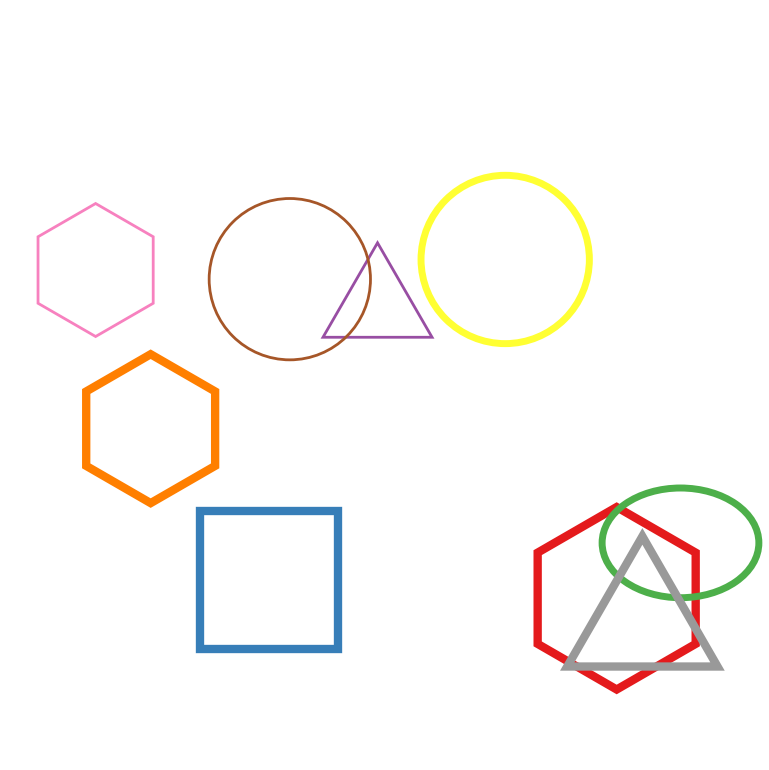[{"shape": "hexagon", "thickness": 3, "radius": 0.59, "center": [0.801, 0.223]}, {"shape": "square", "thickness": 3, "radius": 0.45, "center": [0.349, 0.247]}, {"shape": "oval", "thickness": 2.5, "radius": 0.51, "center": [0.884, 0.295]}, {"shape": "triangle", "thickness": 1, "radius": 0.41, "center": [0.49, 0.603]}, {"shape": "hexagon", "thickness": 3, "radius": 0.48, "center": [0.196, 0.443]}, {"shape": "circle", "thickness": 2.5, "radius": 0.55, "center": [0.656, 0.663]}, {"shape": "circle", "thickness": 1, "radius": 0.52, "center": [0.376, 0.637]}, {"shape": "hexagon", "thickness": 1, "radius": 0.43, "center": [0.124, 0.649]}, {"shape": "triangle", "thickness": 3, "radius": 0.56, "center": [0.834, 0.191]}]